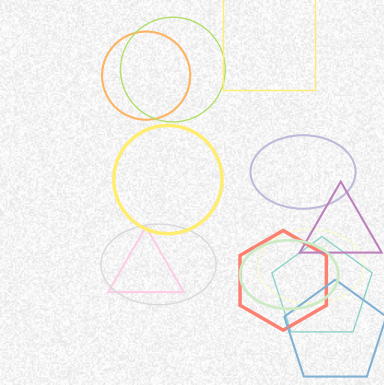[{"shape": "pentagon", "thickness": 1, "radius": 0.68, "center": [0.836, 0.249]}, {"shape": "oval", "thickness": 0.5, "radius": 0.69, "center": [0.808, 0.308]}, {"shape": "oval", "thickness": 1.5, "radius": 0.68, "center": [0.787, 0.553]}, {"shape": "hexagon", "thickness": 2.5, "radius": 0.65, "center": [0.736, 0.272]}, {"shape": "pentagon", "thickness": 1.5, "radius": 0.7, "center": [0.871, 0.135]}, {"shape": "circle", "thickness": 1.5, "radius": 0.57, "center": [0.38, 0.803]}, {"shape": "circle", "thickness": 1, "radius": 0.68, "center": [0.449, 0.819]}, {"shape": "triangle", "thickness": 1.5, "radius": 0.57, "center": [0.379, 0.298]}, {"shape": "oval", "thickness": 1, "radius": 0.75, "center": [0.412, 0.313]}, {"shape": "triangle", "thickness": 1.5, "radius": 0.61, "center": [0.885, 0.405]}, {"shape": "oval", "thickness": 2, "radius": 0.64, "center": [0.751, 0.287]}, {"shape": "circle", "thickness": 2.5, "radius": 0.7, "center": [0.436, 0.534]}, {"shape": "square", "thickness": 1, "radius": 0.6, "center": [0.698, 0.886]}]